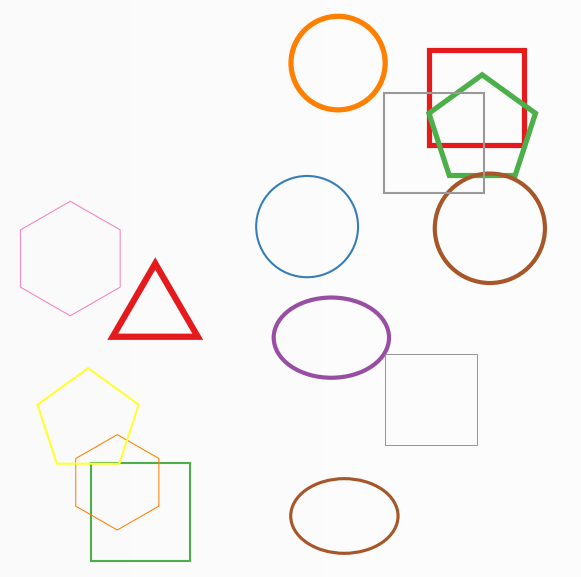[{"shape": "triangle", "thickness": 3, "radius": 0.42, "center": [0.267, 0.458]}, {"shape": "square", "thickness": 2.5, "radius": 0.41, "center": [0.82, 0.83]}, {"shape": "circle", "thickness": 1, "radius": 0.44, "center": [0.528, 0.607]}, {"shape": "pentagon", "thickness": 2.5, "radius": 0.48, "center": [0.83, 0.773]}, {"shape": "square", "thickness": 1, "radius": 0.42, "center": [0.242, 0.113]}, {"shape": "oval", "thickness": 2, "radius": 0.5, "center": [0.57, 0.414]}, {"shape": "hexagon", "thickness": 0.5, "radius": 0.41, "center": [0.202, 0.164]}, {"shape": "circle", "thickness": 2.5, "radius": 0.4, "center": [0.582, 0.89]}, {"shape": "pentagon", "thickness": 1, "radius": 0.46, "center": [0.152, 0.27]}, {"shape": "circle", "thickness": 2, "radius": 0.47, "center": [0.843, 0.604]}, {"shape": "oval", "thickness": 1.5, "radius": 0.46, "center": [0.592, 0.106]}, {"shape": "hexagon", "thickness": 0.5, "radius": 0.5, "center": [0.121, 0.551]}, {"shape": "square", "thickness": 1, "radius": 0.43, "center": [0.747, 0.752]}, {"shape": "square", "thickness": 0.5, "radius": 0.39, "center": [0.742, 0.307]}]